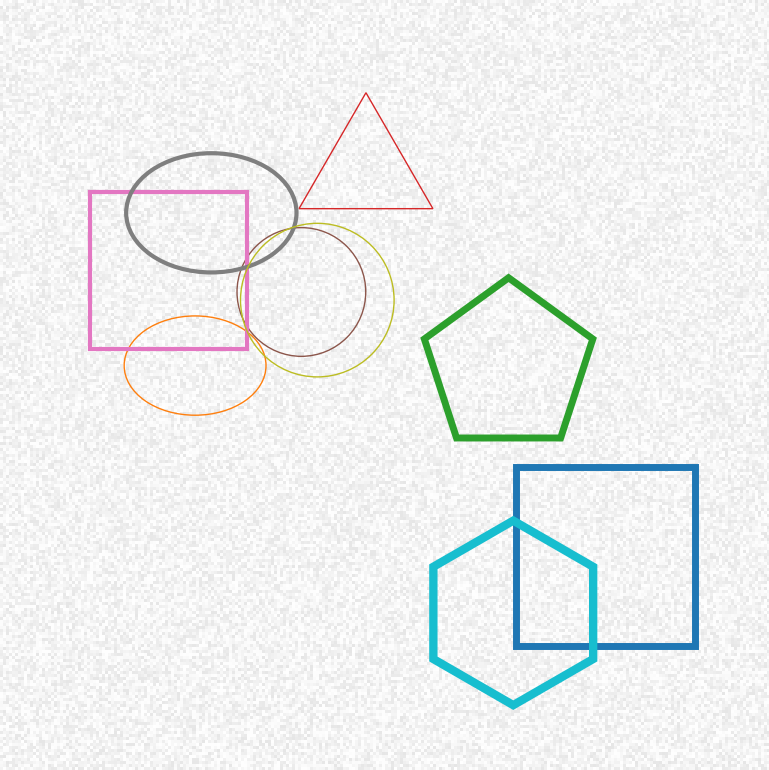[{"shape": "square", "thickness": 2.5, "radius": 0.58, "center": [0.786, 0.278]}, {"shape": "oval", "thickness": 0.5, "radius": 0.46, "center": [0.253, 0.525]}, {"shape": "pentagon", "thickness": 2.5, "radius": 0.58, "center": [0.661, 0.524]}, {"shape": "triangle", "thickness": 0.5, "radius": 0.5, "center": [0.475, 0.779]}, {"shape": "circle", "thickness": 0.5, "radius": 0.42, "center": [0.391, 0.621]}, {"shape": "square", "thickness": 1.5, "radius": 0.51, "center": [0.219, 0.649]}, {"shape": "oval", "thickness": 1.5, "radius": 0.55, "center": [0.274, 0.724]}, {"shape": "circle", "thickness": 0.5, "radius": 0.5, "center": [0.412, 0.61]}, {"shape": "hexagon", "thickness": 3, "radius": 0.6, "center": [0.667, 0.204]}]